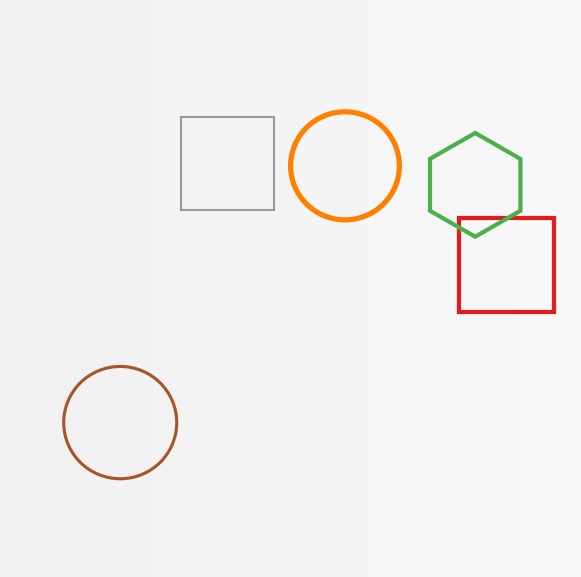[{"shape": "square", "thickness": 2, "radius": 0.41, "center": [0.871, 0.54]}, {"shape": "hexagon", "thickness": 2, "radius": 0.45, "center": [0.818, 0.679]}, {"shape": "circle", "thickness": 2.5, "radius": 0.47, "center": [0.594, 0.712]}, {"shape": "circle", "thickness": 1.5, "radius": 0.49, "center": [0.207, 0.267]}, {"shape": "square", "thickness": 1, "radius": 0.4, "center": [0.391, 0.715]}]